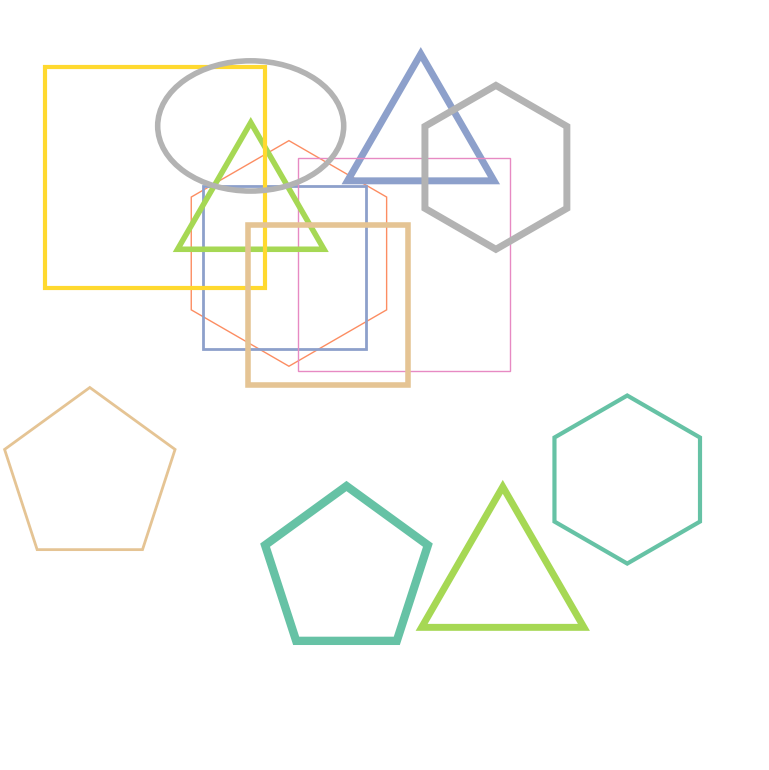[{"shape": "hexagon", "thickness": 1.5, "radius": 0.55, "center": [0.815, 0.377]}, {"shape": "pentagon", "thickness": 3, "radius": 0.56, "center": [0.45, 0.258]}, {"shape": "hexagon", "thickness": 0.5, "radius": 0.73, "center": [0.375, 0.671]}, {"shape": "triangle", "thickness": 2.5, "radius": 0.55, "center": [0.546, 0.82]}, {"shape": "square", "thickness": 1, "radius": 0.53, "center": [0.369, 0.653]}, {"shape": "square", "thickness": 0.5, "radius": 0.69, "center": [0.525, 0.657]}, {"shape": "triangle", "thickness": 2.5, "radius": 0.61, "center": [0.653, 0.246]}, {"shape": "triangle", "thickness": 2, "radius": 0.55, "center": [0.326, 0.731]}, {"shape": "square", "thickness": 1.5, "radius": 0.72, "center": [0.201, 0.769]}, {"shape": "pentagon", "thickness": 1, "radius": 0.58, "center": [0.117, 0.38]}, {"shape": "square", "thickness": 2, "radius": 0.52, "center": [0.426, 0.604]}, {"shape": "hexagon", "thickness": 2.5, "radius": 0.53, "center": [0.644, 0.783]}, {"shape": "oval", "thickness": 2, "radius": 0.6, "center": [0.326, 0.836]}]